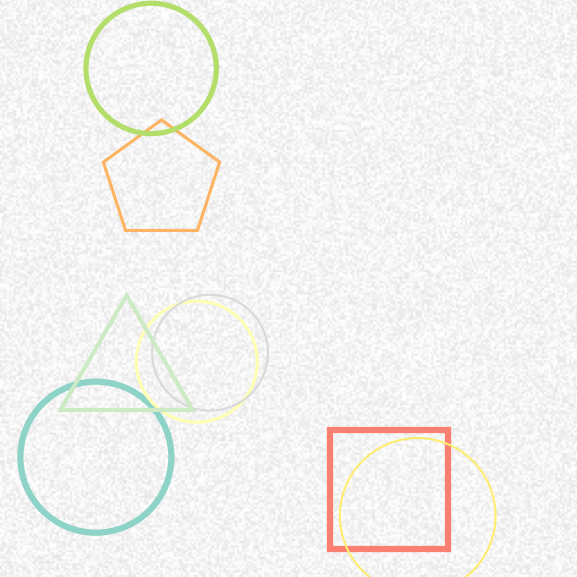[{"shape": "circle", "thickness": 3, "radius": 0.65, "center": [0.166, 0.208]}, {"shape": "circle", "thickness": 1.5, "radius": 0.52, "center": [0.341, 0.373]}, {"shape": "square", "thickness": 3, "radius": 0.51, "center": [0.674, 0.151]}, {"shape": "pentagon", "thickness": 1.5, "radius": 0.53, "center": [0.28, 0.686]}, {"shape": "circle", "thickness": 2.5, "radius": 0.56, "center": [0.262, 0.881]}, {"shape": "circle", "thickness": 1, "radius": 0.5, "center": [0.364, 0.388]}, {"shape": "triangle", "thickness": 2, "radius": 0.66, "center": [0.219, 0.355]}, {"shape": "circle", "thickness": 1, "radius": 0.67, "center": [0.723, 0.106]}]